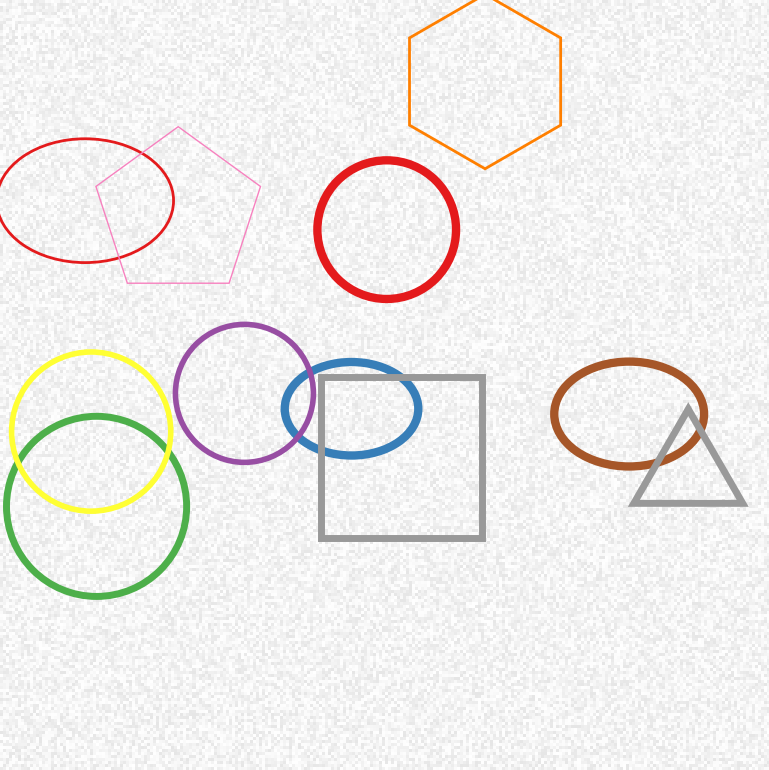[{"shape": "circle", "thickness": 3, "radius": 0.45, "center": [0.502, 0.702]}, {"shape": "oval", "thickness": 1, "radius": 0.57, "center": [0.111, 0.739]}, {"shape": "oval", "thickness": 3, "radius": 0.43, "center": [0.457, 0.469]}, {"shape": "circle", "thickness": 2.5, "radius": 0.58, "center": [0.125, 0.342]}, {"shape": "circle", "thickness": 2, "radius": 0.45, "center": [0.317, 0.489]}, {"shape": "hexagon", "thickness": 1, "radius": 0.57, "center": [0.63, 0.894]}, {"shape": "circle", "thickness": 2, "radius": 0.52, "center": [0.118, 0.44]}, {"shape": "oval", "thickness": 3, "radius": 0.49, "center": [0.817, 0.462]}, {"shape": "pentagon", "thickness": 0.5, "radius": 0.56, "center": [0.231, 0.723]}, {"shape": "square", "thickness": 2.5, "radius": 0.52, "center": [0.521, 0.406]}, {"shape": "triangle", "thickness": 2.5, "radius": 0.41, "center": [0.894, 0.387]}]